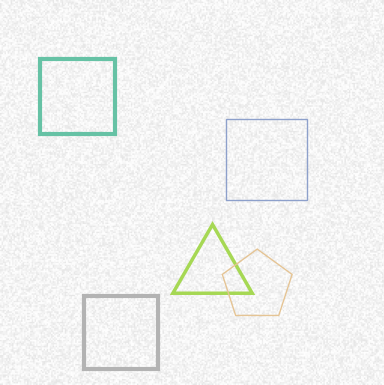[{"shape": "square", "thickness": 3, "radius": 0.49, "center": [0.201, 0.75]}, {"shape": "square", "thickness": 1, "radius": 0.53, "center": [0.692, 0.585]}, {"shape": "triangle", "thickness": 2.5, "radius": 0.6, "center": [0.552, 0.298]}, {"shape": "pentagon", "thickness": 1, "radius": 0.48, "center": [0.668, 0.258]}, {"shape": "square", "thickness": 3, "radius": 0.48, "center": [0.314, 0.137]}]